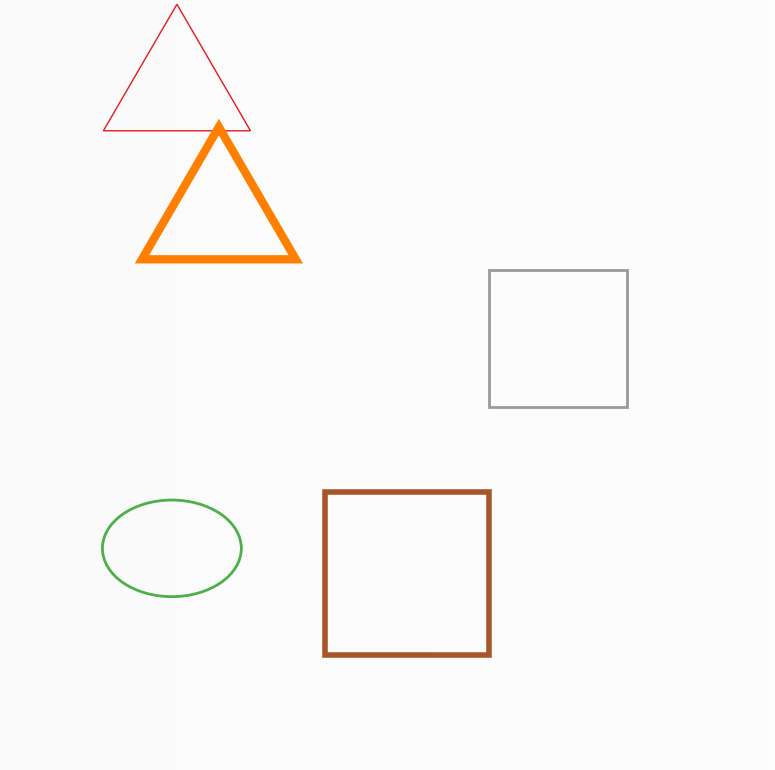[{"shape": "triangle", "thickness": 0.5, "radius": 0.55, "center": [0.228, 0.885]}, {"shape": "oval", "thickness": 1, "radius": 0.45, "center": [0.222, 0.288]}, {"shape": "triangle", "thickness": 3, "radius": 0.57, "center": [0.282, 0.721]}, {"shape": "square", "thickness": 2, "radius": 0.53, "center": [0.525, 0.255]}, {"shape": "square", "thickness": 1, "radius": 0.44, "center": [0.72, 0.56]}]